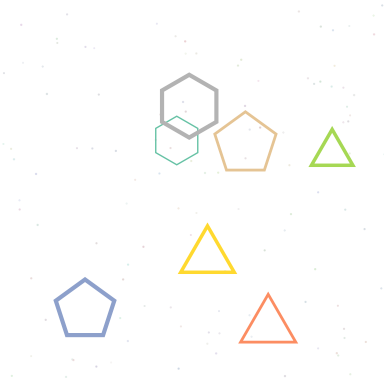[{"shape": "hexagon", "thickness": 1, "radius": 0.32, "center": [0.459, 0.635]}, {"shape": "triangle", "thickness": 2, "radius": 0.41, "center": [0.697, 0.153]}, {"shape": "pentagon", "thickness": 3, "radius": 0.4, "center": [0.221, 0.194]}, {"shape": "triangle", "thickness": 2.5, "radius": 0.31, "center": [0.863, 0.602]}, {"shape": "triangle", "thickness": 2.5, "radius": 0.4, "center": [0.539, 0.333]}, {"shape": "pentagon", "thickness": 2, "radius": 0.42, "center": [0.637, 0.626]}, {"shape": "hexagon", "thickness": 3, "radius": 0.41, "center": [0.491, 0.724]}]